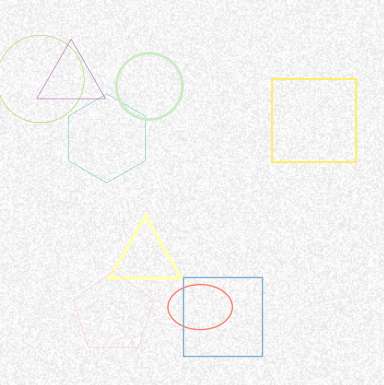[{"shape": "hexagon", "thickness": 0.5, "radius": 0.58, "center": [0.277, 0.641]}, {"shape": "triangle", "thickness": 2.5, "radius": 0.54, "center": [0.378, 0.331]}, {"shape": "oval", "thickness": 1, "radius": 0.42, "center": [0.52, 0.202]}, {"shape": "square", "thickness": 1, "radius": 0.51, "center": [0.578, 0.179]}, {"shape": "circle", "thickness": 0.5, "radius": 0.57, "center": [0.105, 0.795]}, {"shape": "pentagon", "thickness": 0.5, "radius": 0.55, "center": [0.295, 0.186]}, {"shape": "triangle", "thickness": 0.5, "radius": 0.52, "center": [0.185, 0.795]}, {"shape": "circle", "thickness": 2, "radius": 0.43, "center": [0.388, 0.776]}, {"shape": "square", "thickness": 1.5, "radius": 0.54, "center": [0.815, 0.687]}]